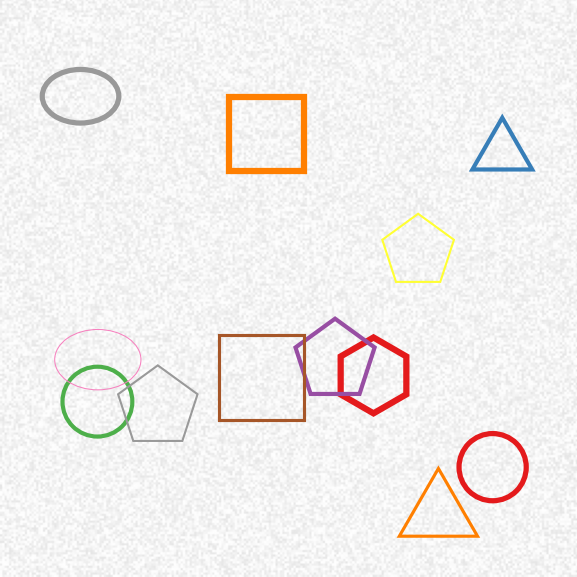[{"shape": "hexagon", "thickness": 3, "radius": 0.33, "center": [0.647, 0.349]}, {"shape": "circle", "thickness": 2.5, "radius": 0.29, "center": [0.853, 0.19]}, {"shape": "triangle", "thickness": 2, "radius": 0.3, "center": [0.87, 0.736]}, {"shape": "circle", "thickness": 2, "radius": 0.3, "center": [0.169, 0.304]}, {"shape": "pentagon", "thickness": 2, "radius": 0.36, "center": [0.58, 0.375]}, {"shape": "triangle", "thickness": 1.5, "radius": 0.39, "center": [0.759, 0.11]}, {"shape": "square", "thickness": 3, "radius": 0.32, "center": [0.461, 0.767]}, {"shape": "pentagon", "thickness": 1, "radius": 0.33, "center": [0.724, 0.564]}, {"shape": "square", "thickness": 1.5, "radius": 0.37, "center": [0.453, 0.346]}, {"shape": "oval", "thickness": 0.5, "radius": 0.37, "center": [0.169, 0.376]}, {"shape": "oval", "thickness": 2.5, "radius": 0.33, "center": [0.139, 0.832]}, {"shape": "pentagon", "thickness": 1, "radius": 0.36, "center": [0.273, 0.294]}]